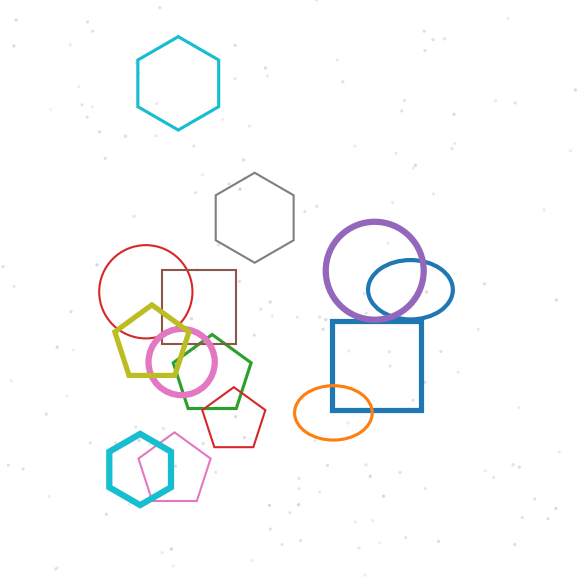[{"shape": "oval", "thickness": 2, "radius": 0.37, "center": [0.711, 0.497]}, {"shape": "square", "thickness": 2.5, "radius": 0.39, "center": [0.651, 0.365]}, {"shape": "oval", "thickness": 1.5, "radius": 0.34, "center": [0.577, 0.284]}, {"shape": "pentagon", "thickness": 1.5, "radius": 0.35, "center": [0.367, 0.349]}, {"shape": "pentagon", "thickness": 1, "radius": 0.29, "center": [0.405, 0.271]}, {"shape": "circle", "thickness": 1, "radius": 0.4, "center": [0.253, 0.494]}, {"shape": "circle", "thickness": 3, "radius": 0.42, "center": [0.649, 0.53]}, {"shape": "square", "thickness": 1, "radius": 0.32, "center": [0.345, 0.468]}, {"shape": "circle", "thickness": 3, "radius": 0.29, "center": [0.315, 0.372]}, {"shape": "pentagon", "thickness": 1, "radius": 0.33, "center": [0.302, 0.185]}, {"shape": "hexagon", "thickness": 1, "radius": 0.39, "center": [0.441, 0.622]}, {"shape": "pentagon", "thickness": 2.5, "radius": 0.34, "center": [0.263, 0.404]}, {"shape": "hexagon", "thickness": 3, "radius": 0.31, "center": [0.243, 0.186]}, {"shape": "hexagon", "thickness": 1.5, "radius": 0.4, "center": [0.309, 0.855]}]